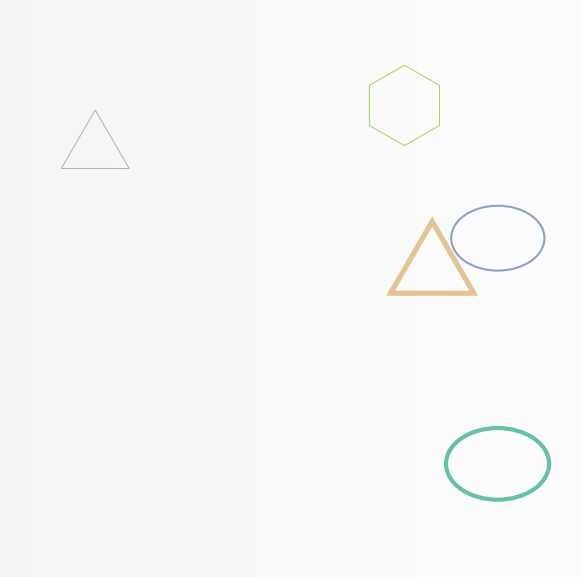[{"shape": "oval", "thickness": 2, "radius": 0.44, "center": [0.856, 0.196]}, {"shape": "oval", "thickness": 1, "radius": 0.4, "center": [0.856, 0.587]}, {"shape": "hexagon", "thickness": 0.5, "radius": 0.35, "center": [0.696, 0.817]}, {"shape": "triangle", "thickness": 2.5, "radius": 0.41, "center": [0.744, 0.533]}, {"shape": "triangle", "thickness": 0.5, "radius": 0.34, "center": [0.164, 0.741]}]